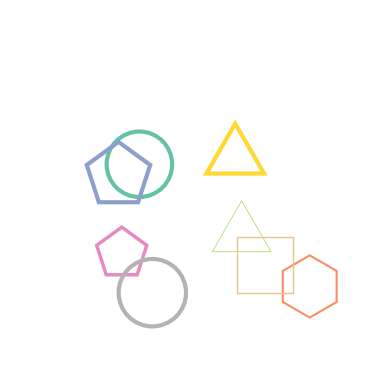[{"shape": "circle", "thickness": 3, "radius": 0.43, "center": [0.362, 0.573]}, {"shape": "hexagon", "thickness": 1.5, "radius": 0.4, "center": [0.804, 0.256]}, {"shape": "pentagon", "thickness": 3, "radius": 0.43, "center": [0.308, 0.545]}, {"shape": "pentagon", "thickness": 2.5, "radius": 0.34, "center": [0.316, 0.342]}, {"shape": "triangle", "thickness": 0.5, "radius": 0.44, "center": [0.628, 0.39]}, {"shape": "triangle", "thickness": 3, "radius": 0.43, "center": [0.611, 0.593]}, {"shape": "square", "thickness": 1, "radius": 0.36, "center": [0.689, 0.312]}, {"shape": "circle", "thickness": 3, "radius": 0.44, "center": [0.396, 0.24]}]